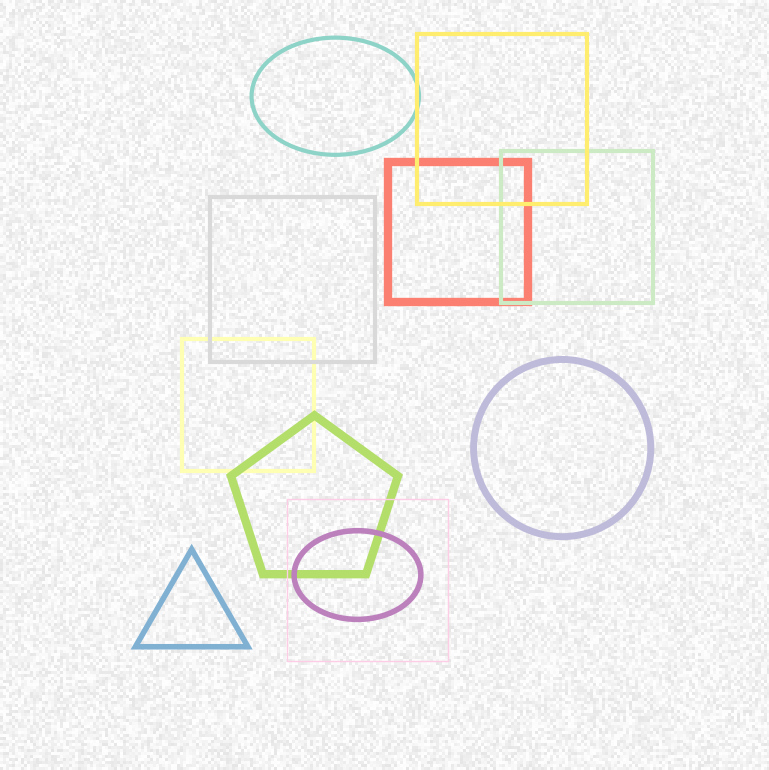[{"shape": "oval", "thickness": 1.5, "radius": 0.54, "center": [0.435, 0.875]}, {"shape": "square", "thickness": 1.5, "radius": 0.43, "center": [0.322, 0.473]}, {"shape": "circle", "thickness": 2.5, "radius": 0.58, "center": [0.73, 0.418]}, {"shape": "square", "thickness": 3, "radius": 0.46, "center": [0.595, 0.699]}, {"shape": "triangle", "thickness": 2, "radius": 0.42, "center": [0.249, 0.202]}, {"shape": "pentagon", "thickness": 3, "radius": 0.57, "center": [0.408, 0.347]}, {"shape": "square", "thickness": 0.5, "radius": 0.53, "center": [0.477, 0.247]}, {"shape": "square", "thickness": 1.5, "radius": 0.53, "center": [0.38, 0.637]}, {"shape": "oval", "thickness": 2, "radius": 0.41, "center": [0.464, 0.253]}, {"shape": "square", "thickness": 1.5, "radius": 0.49, "center": [0.75, 0.705]}, {"shape": "square", "thickness": 1.5, "radius": 0.55, "center": [0.652, 0.845]}]